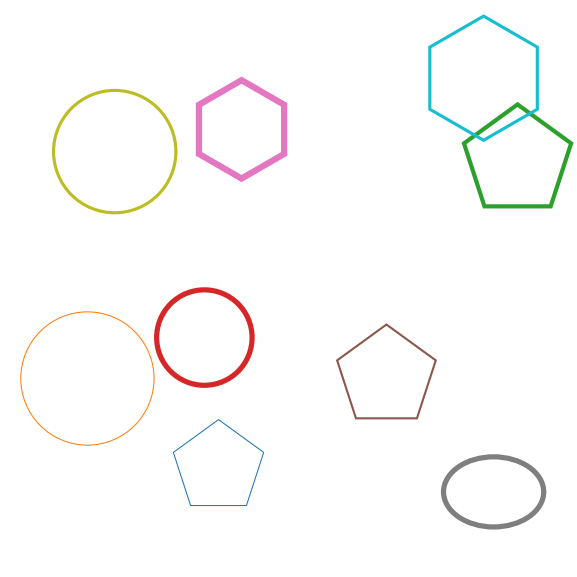[{"shape": "pentagon", "thickness": 0.5, "radius": 0.41, "center": [0.378, 0.19]}, {"shape": "circle", "thickness": 0.5, "radius": 0.58, "center": [0.151, 0.344]}, {"shape": "pentagon", "thickness": 2, "radius": 0.49, "center": [0.896, 0.721]}, {"shape": "circle", "thickness": 2.5, "radius": 0.41, "center": [0.354, 0.415]}, {"shape": "pentagon", "thickness": 1, "radius": 0.45, "center": [0.669, 0.347]}, {"shape": "hexagon", "thickness": 3, "radius": 0.43, "center": [0.418, 0.775]}, {"shape": "oval", "thickness": 2.5, "radius": 0.43, "center": [0.855, 0.147]}, {"shape": "circle", "thickness": 1.5, "radius": 0.53, "center": [0.199, 0.737]}, {"shape": "hexagon", "thickness": 1.5, "radius": 0.54, "center": [0.837, 0.864]}]